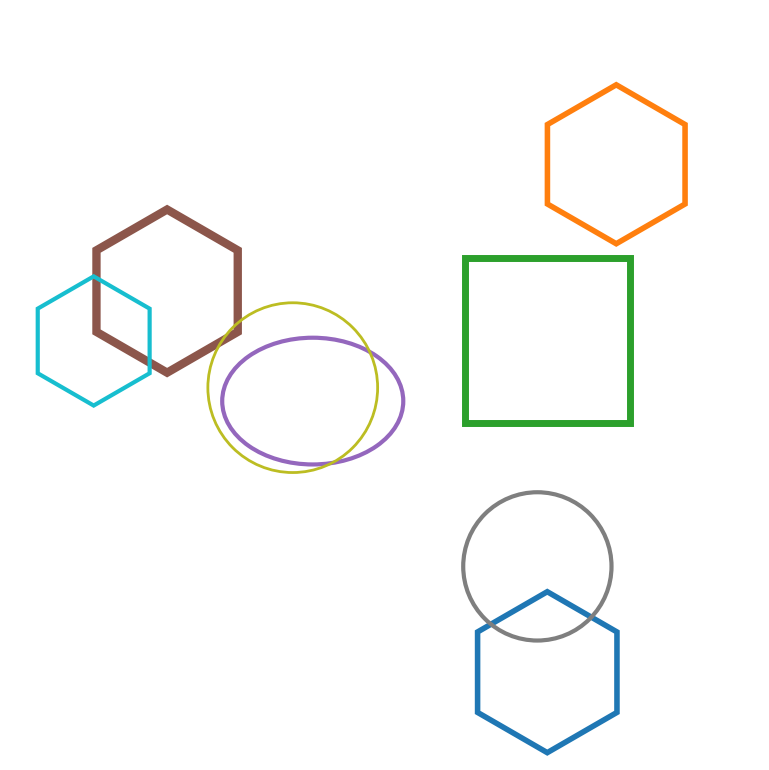[{"shape": "hexagon", "thickness": 2, "radius": 0.52, "center": [0.711, 0.127]}, {"shape": "hexagon", "thickness": 2, "radius": 0.52, "center": [0.8, 0.787]}, {"shape": "square", "thickness": 2.5, "radius": 0.53, "center": [0.711, 0.558]}, {"shape": "oval", "thickness": 1.5, "radius": 0.59, "center": [0.406, 0.479]}, {"shape": "hexagon", "thickness": 3, "radius": 0.53, "center": [0.217, 0.622]}, {"shape": "circle", "thickness": 1.5, "radius": 0.48, "center": [0.698, 0.264]}, {"shape": "circle", "thickness": 1, "radius": 0.55, "center": [0.38, 0.497]}, {"shape": "hexagon", "thickness": 1.5, "radius": 0.42, "center": [0.122, 0.557]}]